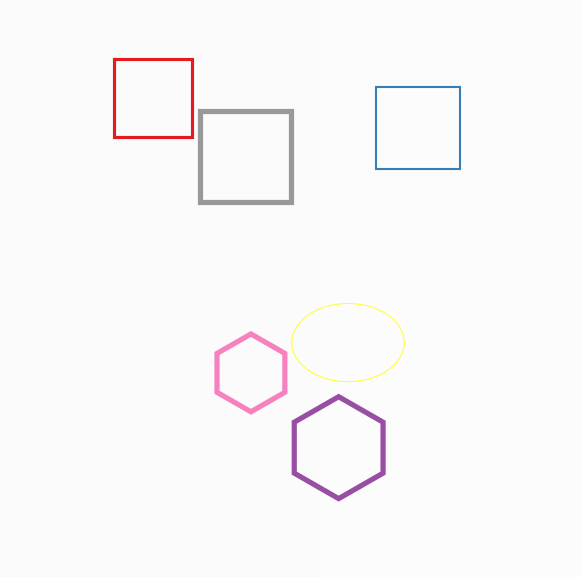[{"shape": "square", "thickness": 1.5, "radius": 0.34, "center": [0.263, 0.83]}, {"shape": "square", "thickness": 1, "radius": 0.36, "center": [0.719, 0.777]}, {"shape": "hexagon", "thickness": 2.5, "radius": 0.44, "center": [0.583, 0.224]}, {"shape": "oval", "thickness": 0.5, "radius": 0.48, "center": [0.599, 0.406]}, {"shape": "hexagon", "thickness": 2.5, "radius": 0.34, "center": [0.432, 0.353]}, {"shape": "square", "thickness": 2.5, "radius": 0.39, "center": [0.422, 0.728]}]